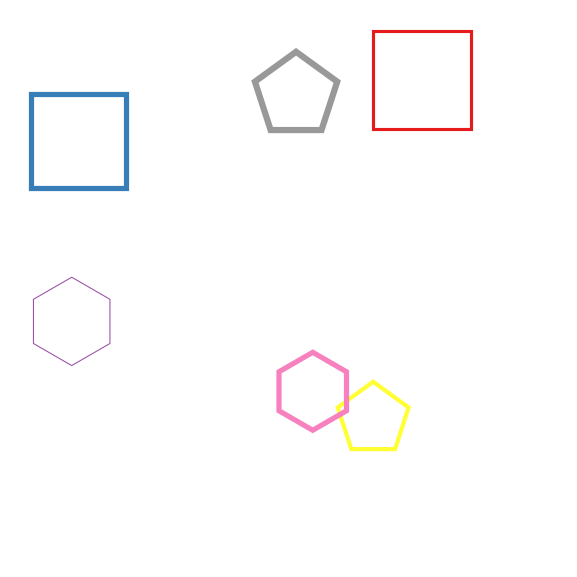[{"shape": "square", "thickness": 1.5, "radius": 0.42, "center": [0.731, 0.86]}, {"shape": "square", "thickness": 2.5, "radius": 0.41, "center": [0.136, 0.755]}, {"shape": "hexagon", "thickness": 0.5, "radius": 0.38, "center": [0.124, 0.443]}, {"shape": "pentagon", "thickness": 2, "radius": 0.32, "center": [0.646, 0.274]}, {"shape": "hexagon", "thickness": 2.5, "radius": 0.34, "center": [0.542, 0.322]}, {"shape": "pentagon", "thickness": 3, "radius": 0.37, "center": [0.513, 0.835]}]